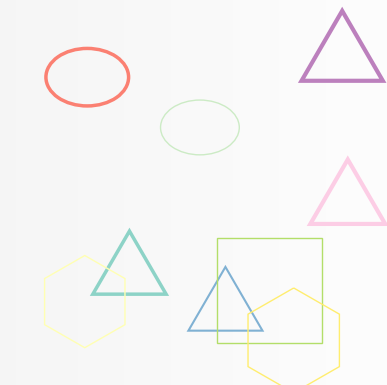[{"shape": "triangle", "thickness": 2.5, "radius": 0.55, "center": [0.334, 0.291]}, {"shape": "hexagon", "thickness": 1, "radius": 0.6, "center": [0.219, 0.217]}, {"shape": "oval", "thickness": 2.5, "radius": 0.53, "center": [0.225, 0.8]}, {"shape": "triangle", "thickness": 1.5, "radius": 0.55, "center": [0.582, 0.196]}, {"shape": "square", "thickness": 1, "radius": 0.68, "center": [0.695, 0.246]}, {"shape": "triangle", "thickness": 3, "radius": 0.56, "center": [0.897, 0.474]}, {"shape": "triangle", "thickness": 3, "radius": 0.61, "center": [0.883, 0.851]}, {"shape": "oval", "thickness": 1, "radius": 0.51, "center": [0.516, 0.669]}, {"shape": "hexagon", "thickness": 1, "radius": 0.68, "center": [0.758, 0.116]}]